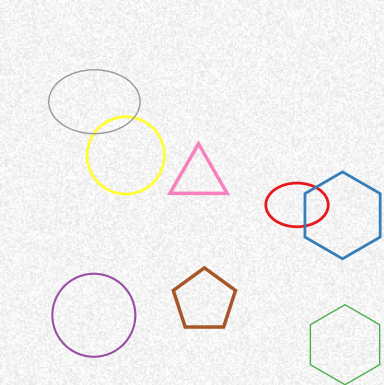[{"shape": "oval", "thickness": 2, "radius": 0.41, "center": [0.771, 0.468]}, {"shape": "hexagon", "thickness": 2, "radius": 0.56, "center": [0.89, 0.441]}, {"shape": "hexagon", "thickness": 1, "radius": 0.52, "center": [0.896, 0.105]}, {"shape": "circle", "thickness": 1.5, "radius": 0.54, "center": [0.244, 0.181]}, {"shape": "circle", "thickness": 2, "radius": 0.5, "center": [0.327, 0.596]}, {"shape": "pentagon", "thickness": 2.5, "radius": 0.42, "center": [0.531, 0.219]}, {"shape": "triangle", "thickness": 2.5, "radius": 0.43, "center": [0.516, 0.541]}, {"shape": "oval", "thickness": 1, "radius": 0.59, "center": [0.245, 0.736]}]